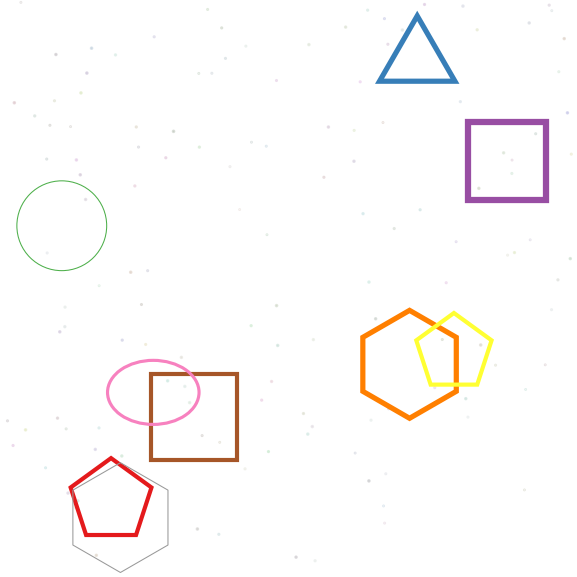[{"shape": "pentagon", "thickness": 2, "radius": 0.37, "center": [0.192, 0.132]}, {"shape": "triangle", "thickness": 2.5, "radius": 0.38, "center": [0.722, 0.896]}, {"shape": "circle", "thickness": 0.5, "radius": 0.39, "center": [0.107, 0.608]}, {"shape": "square", "thickness": 3, "radius": 0.34, "center": [0.878, 0.72]}, {"shape": "hexagon", "thickness": 2.5, "radius": 0.47, "center": [0.709, 0.368]}, {"shape": "pentagon", "thickness": 2, "radius": 0.34, "center": [0.786, 0.389]}, {"shape": "square", "thickness": 2, "radius": 0.37, "center": [0.335, 0.277]}, {"shape": "oval", "thickness": 1.5, "radius": 0.4, "center": [0.265, 0.32]}, {"shape": "hexagon", "thickness": 0.5, "radius": 0.48, "center": [0.209, 0.103]}]